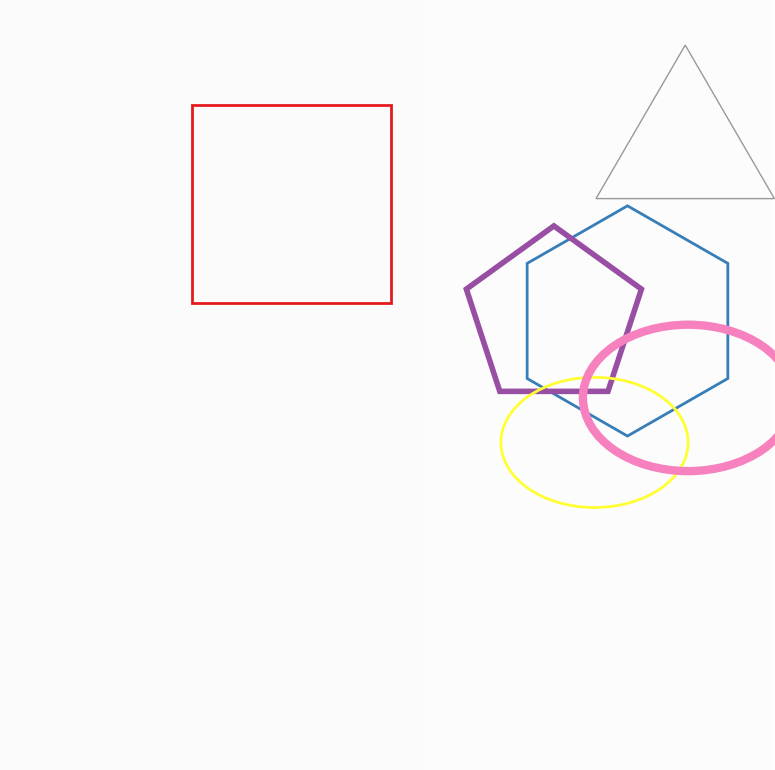[{"shape": "square", "thickness": 1, "radius": 0.64, "center": [0.376, 0.736]}, {"shape": "hexagon", "thickness": 1, "radius": 0.75, "center": [0.81, 0.583]}, {"shape": "pentagon", "thickness": 2, "radius": 0.59, "center": [0.715, 0.588]}, {"shape": "oval", "thickness": 1, "radius": 0.6, "center": [0.767, 0.425]}, {"shape": "oval", "thickness": 3, "radius": 0.68, "center": [0.888, 0.483]}, {"shape": "triangle", "thickness": 0.5, "radius": 0.66, "center": [0.884, 0.809]}]